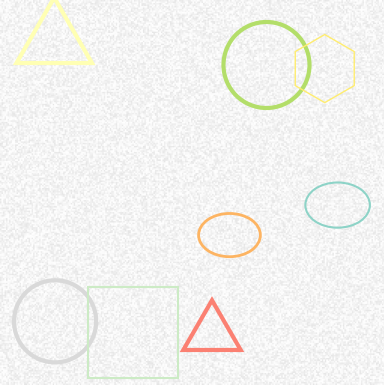[{"shape": "oval", "thickness": 1.5, "radius": 0.42, "center": [0.877, 0.467]}, {"shape": "triangle", "thickness": 3, "radius": 0.57, "center": [0.141, 0.893]}, {"shape": "triangle", "thickness": 3, "radius": 0.43, "center": [0.551, 0.134]}, {"shape": "oval", "thickness": 2, "radius": 0.4, "center": [0.596, 0.389]}, {"shape": "circle", "thickness": 3, "radius": 0.56, "center": [0.692, 0.831]}, {"shape": "circle", "thickness": 3, "radius": 0.53, "center": [0.143, 0.165]}, {"shape": "square", "thickness": 1.5, "radius": 0.59, "center": [0.345, 0.137]}, {"shape": "hexagon", "thickness": 1, "radius": 0.44, "center": [0.843, 0.822]}]